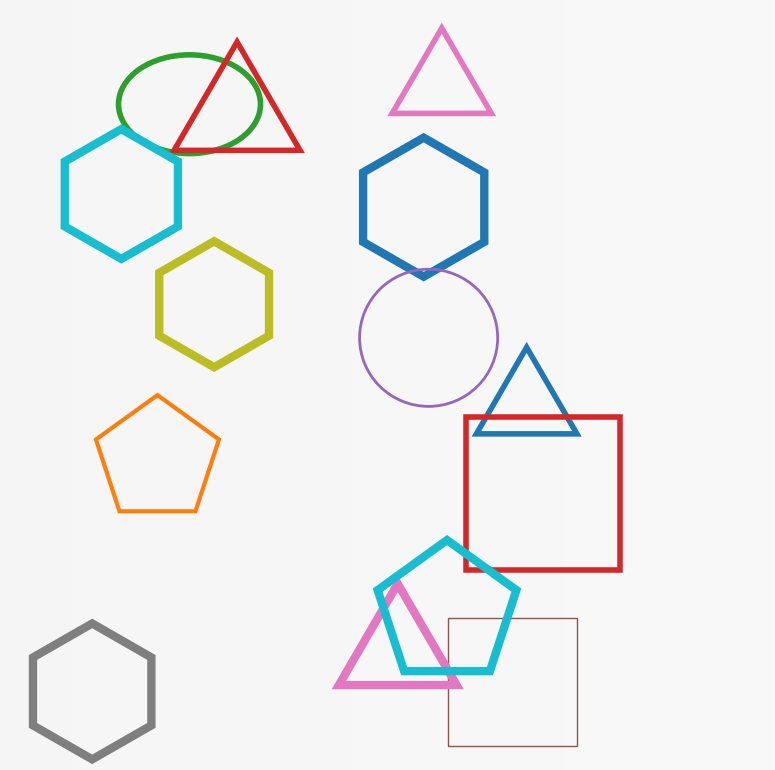[{"shape": "triangle", "thickness": 2, "radius": 0.37, "center": [0.68, 0.474]}, {"shape": "hexagon", "thickness": 3, "radius": 0.45, "center": [0.547, 0.731]}, {"shape": "pentagon", "thickness": 1.5, "radius": 0.42, "center": [0.203, 0.403]}, {"shape": "oval", "thickness": 2, "radius": 0.46, "center": [0.245, 0.865]}, {"shape": "triangle", "thickness": 2, "radius": 0.47, "center": [0.306, 0.852]}, {"shape": "square", "thickness": 2, "radius": 0.5, "center": [0.7, 0.359]}, {"shape": "circle", "thickness": 1, "radius": 0.45, "center": [0.553, 0.561]}, {"shape": "square", "thickness": 0.5, "radius": 0.42, "center": [0.661, 0.114]}, {"shape": "triangle", "thickness": 3, "radius": 0.44, "center": [0.513, 0.154]}, {"shape": "triangle", "thickness": 2, "radius": 0.37, "center": [0.57, 0.89]}, {"shape": "hexagon", "thickness": 3, "radius": 0.44, "center": [0.119, 0.102]}, {"shape": "hexagon", "thickness": 3, "radius": 0.41, "center": [0.276, 0.605]}, {"shape": "pentagon", "thickness": 3, "radius": 0.47, "center": [0.577, 0.205]}, {"shape": "hexagon", "thickness": 3, "radius": 0.42, "center": [0.157, 0.748]}]